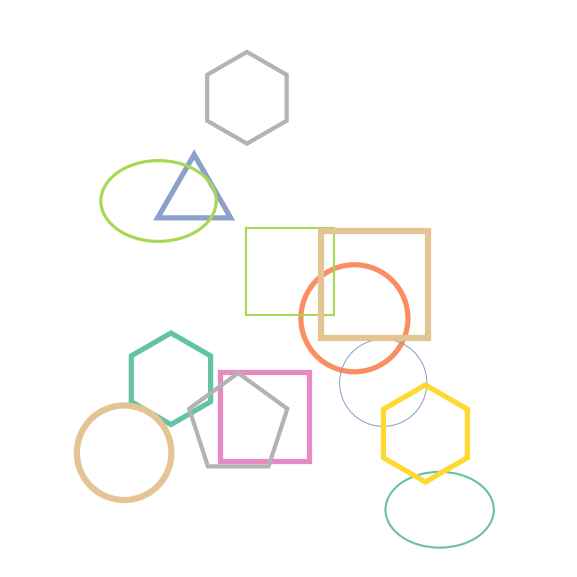[{"shape": "oval", "thickness": 1, "radius": 0.47, "center": [0.761, 0.116]}, {"shape": "hexagon", "thickness": 2.5, "radius": 0.4, "center": [0.296, 0.343]}, {"shape": "circle", "thickness": 2.5, "radius": 0.46, "center": [0.614, 0.448]}, {"shape": "triangle", "thickness": 2.5, "radius": 0.37, "center": [0.336, 0.658]}, {"shape": "circle", "thickness": 0.5, "radius": 0.38, "center": [0.664, 0.336]}, {"shape": "square", "thickness": 2.5, "radius": 0.39, "center": [0.458, 0.278]}, {"shape": "oval", "thickness": 1.5, "radius": 0.5, "center": [0.275, 0.651]}, {"shape": "square", "thickness": 1, "radius": 0.38, "center": [0.502, 0.529]}, {"shape": "hexagon", "thickness": 2.5, "radius": 0.42, "center": [0.737, 0.249]}, {"shape": "square", "thickness": 3, "radius": 0.46, "center": [0.648, 0.506]}, {"shape": "circle", "thickness": 3, "radius": 0.41, "center": [0.215, 0.215]}, {"shape": "pentagon", "thickness": 2, "radius": 0.45, "center": [0.413, 0.264]}, {"shape": "hexagon", "thickness": 2, "radius": 0.4, "center": [0.428, 0.83]}]